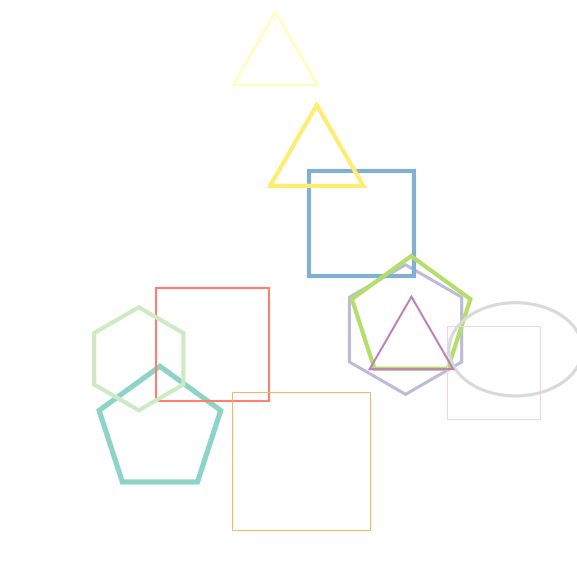[{"shape": "pentagon", "thickness": 2.5, "radius": 0.55, "center": [0.277, 0.254]}, {"shape": "triangle", "thickness": 1, "radius": 0.42, "center": [0.477, 0.894]}, {"shape": "hexagon", "thickness": 1.5, "radius": 0.56, "center": [0.702, 0.428]}, {"shape": "square", "thickness": 1, "radius": 0.49, "center": [0.367, 0.403]}, {"shape": "square", "thickness": 2, "radius": 0.46, "center": [0.626, 0.612]}, {"shape": "square", "thickness": 0.5, "radius": 0.6, "center": [0.521, 0.2]}, {"shape": "pentagon", "thickness": 2, "radius": 0.54, "center": [0.712, 0.448]}, {"shape": "square", "thickness": 0.5, "radius": 0.4, "center": [0.854, 0.354]}, {"shape": "oval", "thickness": 1.5, "radius": 0.58, "center": [0.893, 0.394]}, {"shape": "triangle", "thickness": 1, "radius": 0.42, "center": [0.712, 0.402]}, {"shape": "hexagon", "thickness": 2, "radius": 0.45, "center": [0.24, 0.378]}, {"shape": "triangle", "thickness": 2, "radius": 0.47, "center": [0.548, 0.724]}]